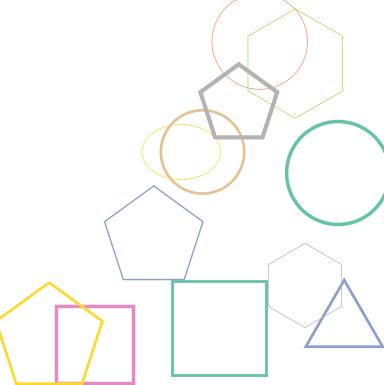[{"shape": "square", "thickness": 2, "radius": 0.61, "center": [0.569, 0.148]}, {"shape": "circle", "thickness": 2.5, "radius": 0.67, "center": [0.878, 0.551]}, {"shape": "circle", "thickness": 0.5, "radius": 0.62, "center": [0.675, 0.892]}, {"shape": "pentagon", "thickness": 1, "radius": 0.67, "center": [0.399, 0.383]}, {"shape": "triangle", "thickness": 2, "radius": 0.58, "center": [0.894, 0.157]}, {"shape": "square", "thickness": 2.5, "radius": 0.5, "center": [0.246, 0.106]}, {"shape": "hexagon", "thickness": 0.5, "radius": 0.71, "center": [0.767, 0.835]}, {"shape": "pentagon", "thickness": 2, "radius": 0.73, "center": [0.128, 0.121]}, {"shape": "oval", "thickness": 0.5, "radius": 0.51, "center": [0.471, 0.605]}, {"shape": "circle", "thickness": 2, "radius": 0.54, "center": [0.526, 0.605]}, {"shape": "hexagon", "thickness": 0.5, "radius": 0.55, "center": [0.792, 0.258]}, {"shape": "pentagon", "thickness": 3, "radius": 0.52, "center": [0.62, 0.728]}]